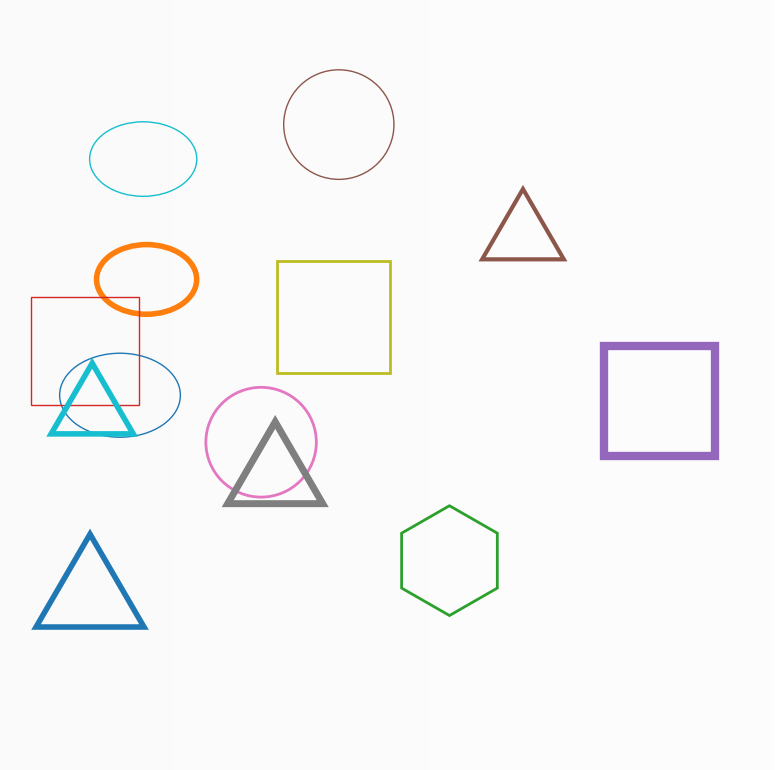[{"shape": "oval", "thickness": 0.5, "radius": 0.39, "center": [0.155, 0.487]}, {"shape": "triangle", "thickness": 2, "radius": 0.4, "center": [0.116, 0.226]}, {"shape": "oval", "thickness": 2, "radius": 0.32, "center": [0.189, 0.637]}, {"shape": "hexagon", "thickness": 1, "radius": 0.36, "center": [0.58, 0.272]}, {"shape": "square", "thickness": 0.5, "radius": 0.35, "center": [0.11, 0.544]}, {"shape": "square", "thickness": 3, "radius": 0.36, "center": [0.852, 0.479]}, {"shape": "triangle", "thickness": 1.5, "radius": 0.3, "center": [0.675, 0.694]}, {"shape": "circle", "thickness": 0.5, "radius": 0.36, "center": [0.437, 0.838]}, {"shape": "circle", "thickness": 1, "radius": 0.36, "center": [0.337, 0.426]}, {"shape": "triangle", "thickness": 2.5, "radius": 0.35, "center": [0.355, 0.381]}, {"shape": "square", "thickness": 1, "radius": 0.37, "center": [0.43, 0.588]}, {"shape": "triangle", "thickness": 2, "radius": 0.31, "center": [0.119, 0.467]}, {"shape": "oval", "thickness": 0.5, "radius": 0.35, "center": [0.185, 0.793]}]